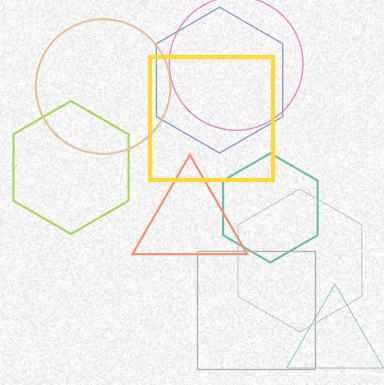[{"shape": "triangle", "thickness": 0.5, "radius": 0.73, "center": [0.87, 0.117]}, {"shape": "hexagon", "thickness": 1.5, "radius": 0.71, "center": [0.702, 0.46]}, {"shape": "triangle", "thickness": 1.5, "radius": 0.86, "center": [0.493, 0.426]}, {"shape": "hexagon", "thickness": 1, "radius": 0.95, "center": [0.57, 0.792]}, {"shape": "circle", "thickness": 1, "radius": 0.87, "center": [0.613, 0.835]}, {"shape": "hexagon", "thickness": 1.5, "radius": 0.86, "center": [0.184, 0.565]}, {"shape": "square", "thickness": 3, "radius": 0.8, "center": [0.55, 0.692]}, {"shape": "circle", "thickness": 1.5, "radius": 0.87, "center": [0.268, 0.775]}, {"shape": "hexagon", "thickness": 0.5, "radius": 0.93, "center": [0.779, 0.323]}, {"shape": "square", "thickness": 1, "radius": 0.77, "center": [0.665, 0.195]}]